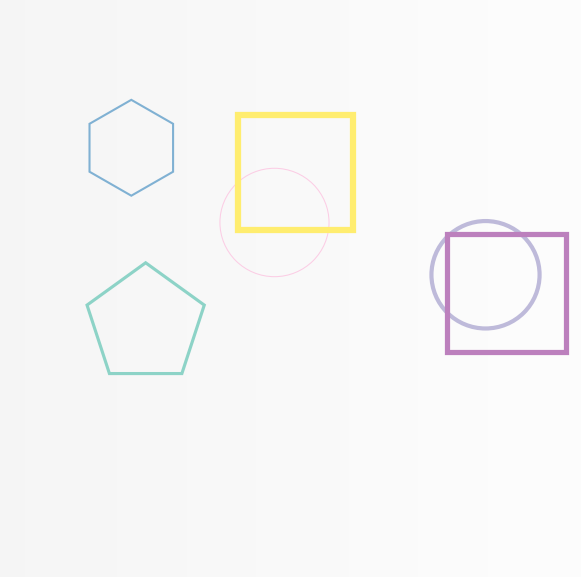[{"shape": "pentagon", "thickness": 1.5, "radius": 0.53, "center": [0.251, 0.438]}, {"shape": "circle", "thickness": 2, "radius": 0.47, "center": [0.835, 0.523]}, {"shape": "hexagon", "thickness": 1, "radius": 0.42, "center": [0.226, 0.743]}, {"shape": "circle", "thickness": 0.5, "radius": 0.47, "center": [0.472, 0.614]}, {"shape": "square", "thickness": 2.5, "radius": 0.51, "center": [0.871, 0.492]}, {"shape": "square", "thickness": 3, "radius": 0.5, "center": [0.509, 0.7]}]